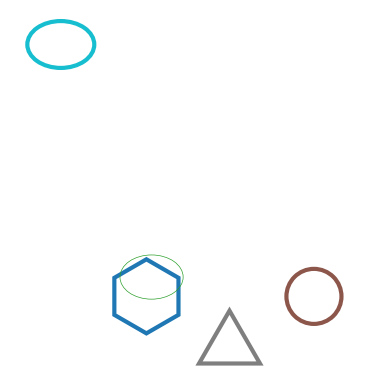[{"shape": "hexagon", "thickness": 3, "radius": 0.48, "center": [0.38, 0.23]}, {"shape": "oval", "thickness": 0.5, "radius": 0.41, "center": [0.394, 0.28]}, {"shape": "circle", "thickness": 3, "radius": 0.36, "center": [0.815, 0.23]}, {"shape": "triangle", "thickness": 3, "radius": 0.46, "center": [0.596, 0.102]}, {"shape": "oval", "thickness": 3, "radius": 0.43, "center": [0.158, 0.884]}]